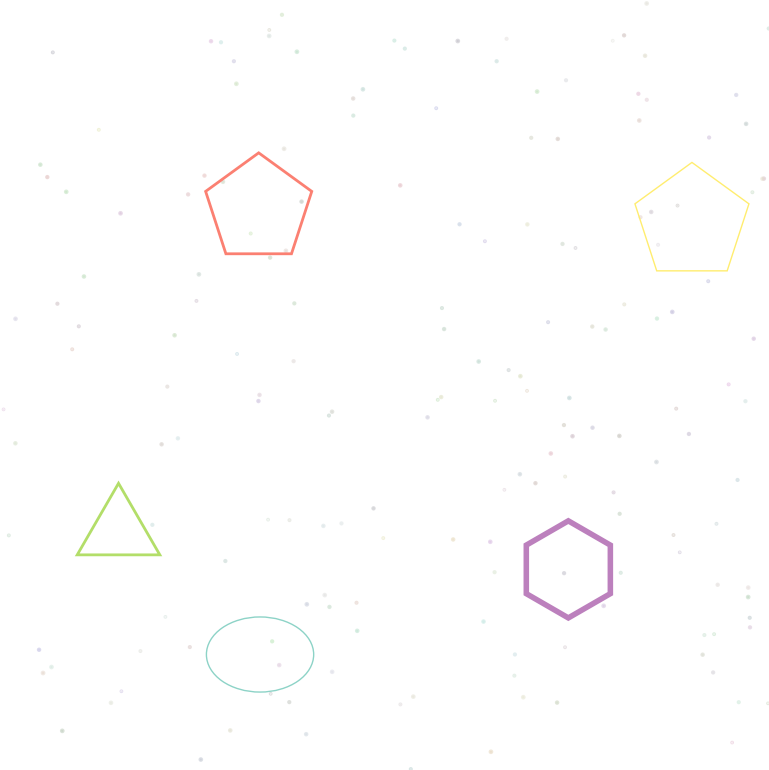[{"shape": "oval", "thickness": 0.5, "radius": 0.35, "center": [0.338, 0.15]}, {"shape": "pentagon", "thickness": 1, "radius": 0.36, "center": [0.336, 0.729]}, {"shape": "triangle", "thickness": 1, "radius": 0.31, "center": [0.154, 0.31]}, {"shape": "hexagon", "thickness": 2, "radius": 0.32, "center": [0.738, 0.261]}, {"shape": "pentagon", "thickness": 0.5, "radius": 0.39, "center": [0.899, 0.711]}]